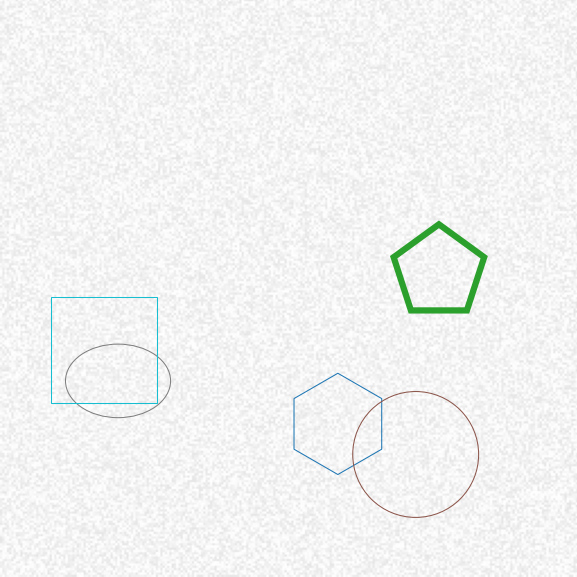[{"shape": "hexagon", "thickness": 0.5, "radius": 0.44, "center": [0.585, 0.265]}, {"shape": "pentagon", "thickness": 3, "radius": 0.41, "center": [0.76, 0.528]}, {"shape": "circle", "thickness": 0.5, "radius": 0.54, "center": [0.72, 0.212]}, {"shape": "oval", "thickness": 0.5, "radius": 0.45, "center": [0.204, 0.34]}, {"shape": "square", "thickness": 0.5, "radius": 0.46, "center": [0.181, 0.394]}]